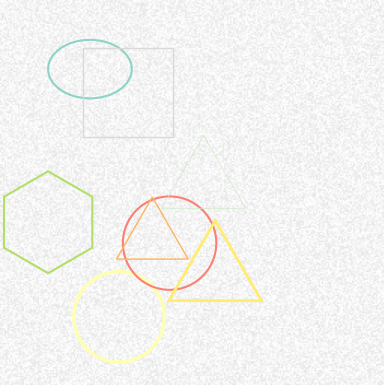[{"shape": "oval", "thickness": 1.5, "radius": 0.54, "center": [0.234, 0.821]}, {"shape": "circle", "thickness": 2.5, "radius": 0.59, "center": [0.309, 0.177]}, {"shape": "circle", "thickness": 1.5, "radius": 0.61, "center": [0.44, 0.369]}, {"shape": "triangle", "thickness": 1, "radius": 0.54, "center": [0.396, 0.381]}, {"shape": "hexagon", "thickness": 1.5, "radius": 0.66, "center": [0.125, 0.423]}, {"shape": "square", "thickness": 1, "radius": 0.58, "center": [0.332, 0.76]}, {"shape": "triangle", "thickness": 0.5, "radius": 0.63, "center": [0.529, 0.522]}, {"shape": "triangle", "thickness": 2, "radius": 0.69, "center": [0.559, 0.288]}]